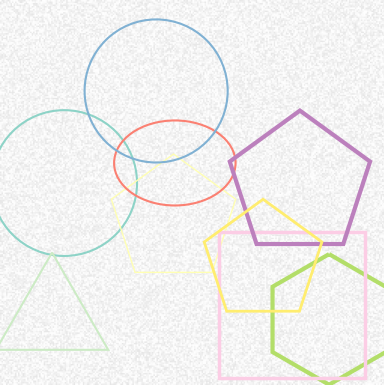[{"shape": "circle", "thickness": 1.5, "radius": 0.95, "center": [0.167, 0.525]}, {"shape": "pentagon", "thickness": 1, "radius": 0.85, "center": [0.451, 0.43]}, {"shape": "oval", "thickness": 1.5, "radius": 0.79, "center": [0.454, 0.577]}, {"shape": "circle", "thickness": 1.5, "radius": 0.93, "center": [0.406, 0.764]}, {"shape": "hexagon", "thickness": 3, "radius": 0.85, "center": [0.855, 0.17]}, {"shape": "square", "thickness": 2.5, "radius": 0.95, "center": [0.759, 0.207]}, {"shape": "pentagon", "thickness": 3, "radius": 0.96, "center": [0.779, 0.521]}, {"shape": "triangle", "thickness": 1.5, "radius": 0.84, "center": [0.135, 0.176]}, {"shape": "pentagon", "thickness": 2, "radius": 0.8, "center": [0.683, 0.322]}]